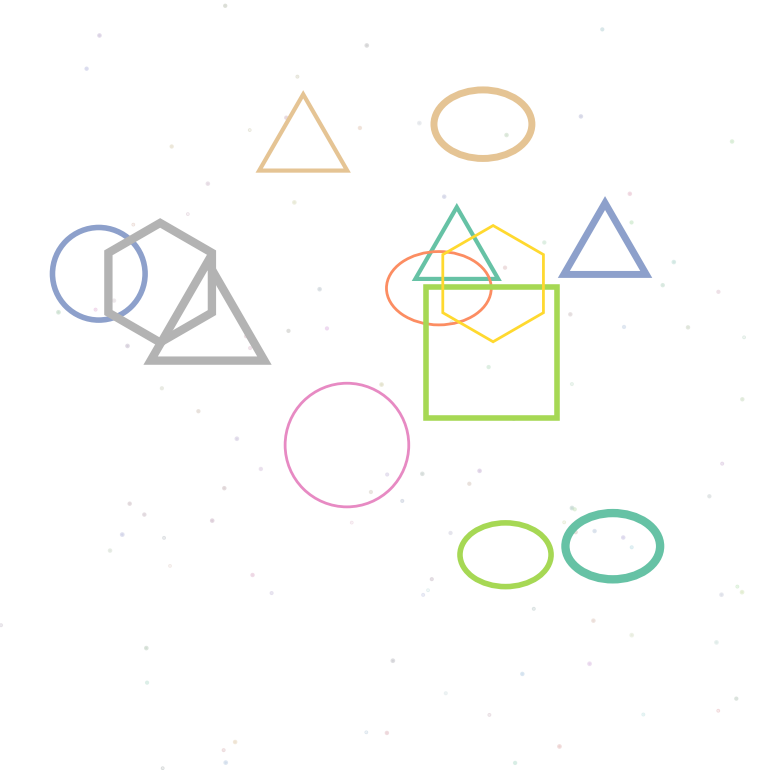[{"shape": "triangle", "thickness": 1.5, "radius": 0.31, "center": [0.593, 0.669]}, {"shape": "oval", "thickness": 3, "radius": 0.31, "center": [0.796, 0.291]}, {"shape": "oval", "thickness": 1, "radius": 0.34, "center": [0.57, 0.626]}, {"shape": "triangle", "thickness": 2.5, "radius": 0.31, "center": [0.786, 0.674]}, {"shape": "circle", "thickness": 2, "radius": 0.3, "center": [0.128, 0.644]}, {"shape": "circle", "thickness": 1, "radius": 0.4, "center": [0.451, 0.422]}, {"shape": "square", "thickness": 2, "radius": 0.43, "center": [0.638, 0.542]}, {"shape": "oval", "thickness": 2, "radius": 0.3, "center": [0.657, 0.28]}, {"shape": "hexagon", "thickness": 1, "radius": 0.38, "center": [0.64, 0.632]}, {"shape": "oval", "thickness": 2.5, "radius": 0.32, "center": [0.627, 0.839]}, {"shape": "triangle", "thickness": 1.5, "radius": 0.33, "center": [0.394, 0.811]}, {"shape": "triangle", "thickness": 3, "radius": 0.43, "center": [0.27, 0.574]}, {"shape": "hexagon", "thickness": 3, "radius": 0.39, "center": [0.208, 0.633]}]